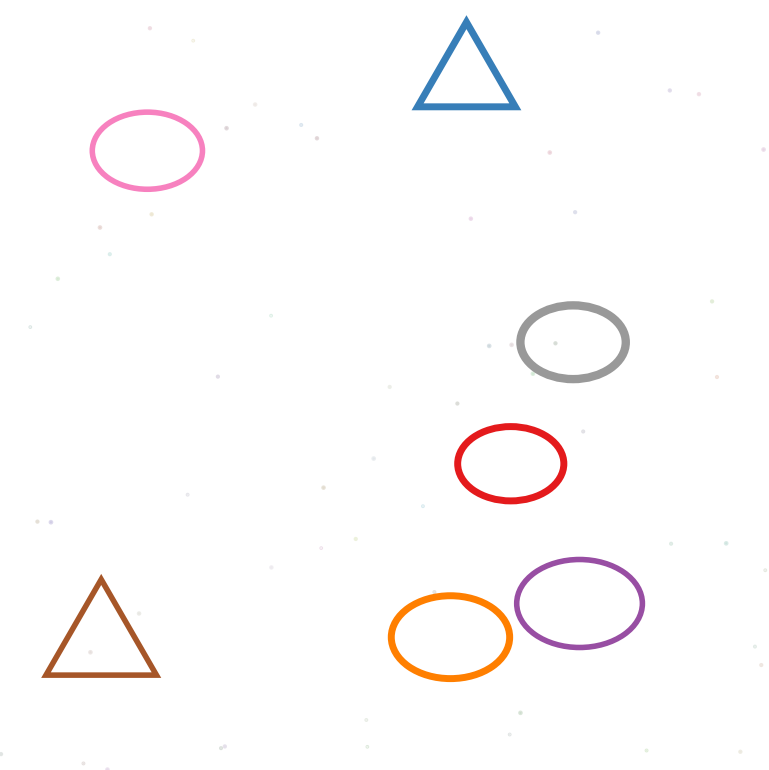[{"shape": "oval", "thickness": 2.5, "radius": 0.34, "center": [0.663, 0.398]}, {"shape": "triangle", "thickness": 2.5, "radius": 0.37, "center": [0.606, 0.898]}, {"shape": "oval", "thickness": 2, "radius": 0.41, "center": [0.753, 0.216]}, {"shape": "oval", "thickness": 2.5, "radius": 0.38, "center": [0.585, 0.172]}, {"shape": "triangle", "thickness": 2, "radius": 0.41, "center": [0.131, 0.165]}, {"shape": "oval", "thickness": 2, "radius": 0.36, "center": [0.191, 0.804]}, {"shape": "oval", "thickness": 3, "radius": 0.34, "center": [0.744, 0.556]}]